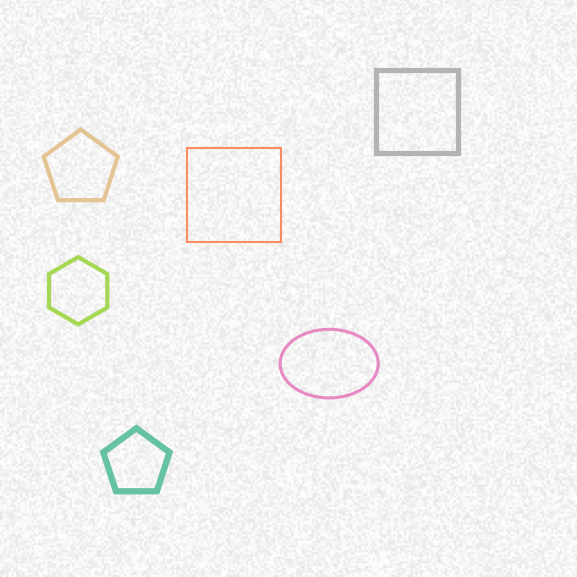[{"shape": "pentagon", "thickness": 3, "radius": 0.3, "center": [0.236, 0.197]}, {"shape": "square", "thickness": 1, "radius": 0.41, "center": [0.406, 0.661]}, {"shape": "oval", "thickness": 1.5, "radius": 0.42, "center": [0.57, 0.369]}, {"shape": "hexagon", "thickness": 2, "radius": 0.29, "center": [0.135, 0.496]}, {"shape": "pentagon", "thickness": 2, "radius": 0.34, "center": [0.14, 0.707]}, {"shape": "square", "thickness": 2.5, "radius": 0.36, "center": [0.722, 0.807]}]